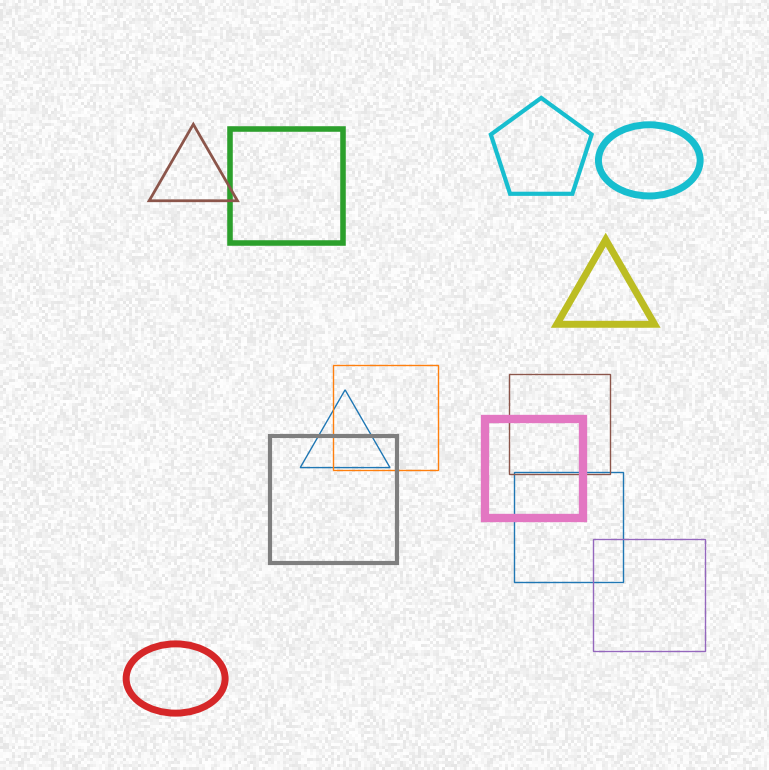[{"shape": "square", "thickness": 0.5, "radius": 0.35, "center": [0.739, 0.316]}, {"shape": "triangle", "thickness": 0.5, "radius": 0.34, "center": [0.448, 0.426]}, {"shape": "square", "thickness": 0.5, "radius": 0.34, "center": [0.501, 0.458]}, {"shape": "square", "thickness": 2, "radius": 0.37, "center": [0.372, 0.759]}, {"shape": "oval", "thickness": 2.5, "radius": 0.32, "center": [0.228, 0.119]}, {"shape": "square", "thickness": 0.5, "radius": 0.36, "center": [0.843, 0.227]}, {"shape": "square", "thickness": 0.5, "radius": 0.33, "center": [0.726, 0.449]}, {"shape": "triangle", "thickness": 1, "radius": 0.33, "center": [0.251, 0.772]}, {"shape": "square", "thickness": 3, "radius": 0.32, "center": [0.693, 0.392]}, {"shape": "square", "thickness": 1.5, "radius": 0.41, "center": [0.433, 0.351]}, {"shape": "triangle", "thickness": 2.5, "radius": 0.37, "center": [0.787, 0.615]}, {"shape": "oval", "thickness": 2.5, "radius": 0.33, "center": [0.843, 0.792]}, {"shape": "pentagon", "thickness": 1.5, "radius": 0.34, "center": [0.703, 0.804]}]